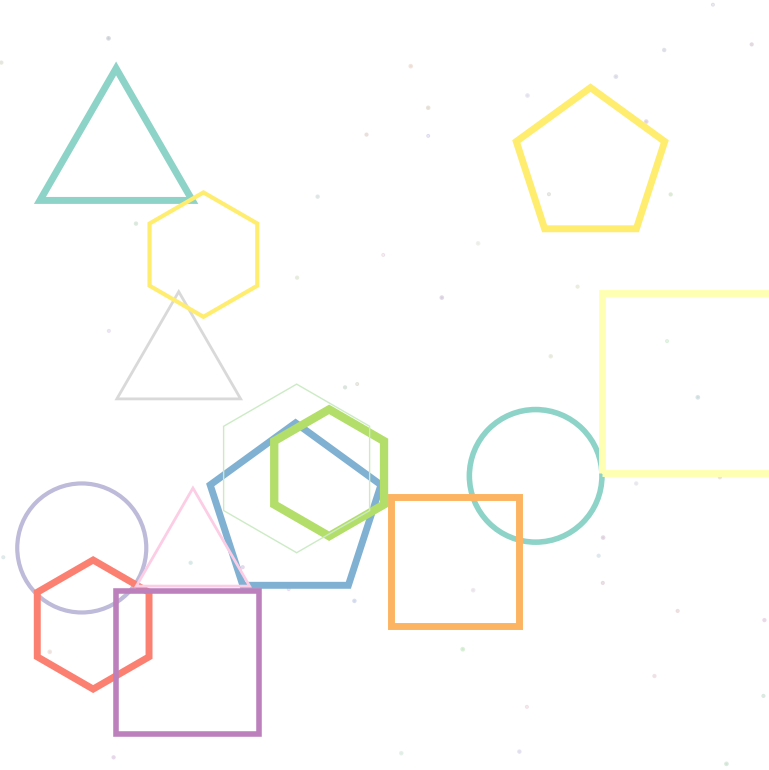[{"shape": "triangle", "thickness": 2.5, "radius": 0.57, "center": [0.151, 0.797]}, {"shape": "circle", "thickness": 2, "radius": 0.43, "center": [0.696, 0.382]}, {"shape": "square", "thickness": 2.5, "radius": 0.58, "center": [0.898, 0.503]}, {"shape": "circle", "thickness": 1.5, "radius": 0.42, "center": [0.106, 0.288]}, {"shape": "hexagon", "thickness": 2.5, "radius": 0.42, "center": [0.121, 0.189]}, {"shape": "pentagon", "thickness": 2.5, "radius": 0.58, "center": [0.384, 0.334]}, {"shape": "square", "thickness": 2.5, "radius": 0.42, "center": [0.591, 0.271]}, {"shape": "hexagon", "thickness": 3, "radius": 0.41, "center": [0.427, 0.386]}, {"shape": "triangle", "thickness": 1, "radius": 0.42, "center": [0.251, 0.281]}, {"shape": "triangle", "thickness": 1, "radius": 0.46, "center": [0.232, 0.528]}, {"shape": "square", "thickness": 2, "radius": 0.47, "center": [0.244, 0.14]}, {"shape": "hexagon", "thickness": 0.5, "radius": 0.55, "center": [0.385, 0.392]}, {"shape": "hexagon", "thickness": 1.5, "radius": 0.4, "center": [0.264, 0.669]}, {"shape": "pentagon", "thickness": 2.5, "radius": 0.51, "center": [0.767, 0.785]}]